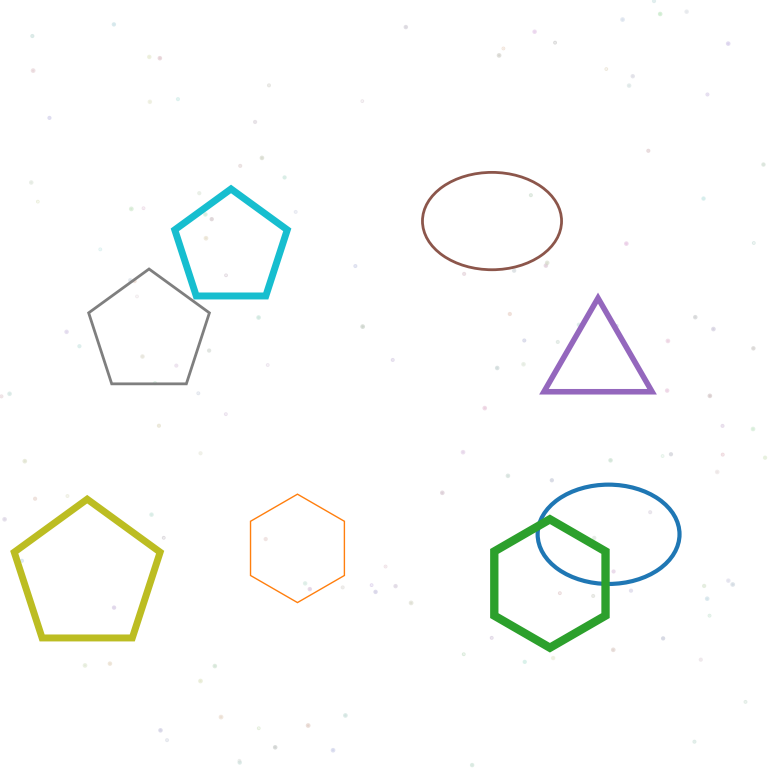[{"shape": "oval", "thickness": 1.5, "radius": 0.46, "center": [0.79, 0.306]}, {"shape": "hexagon", "thickness": 0.5, "radius": 0.35, "center": [0.386, 0.288]}, {"shape": "hexagon", "thickness": 3, "radius": 0.42, "center": [0.714, 0.242]}, {"shape": "triangle", "thickness": 2, "radius": 0.41, "center": [0.777, 0.532]}, {"shape": "oval", "thickness": 1, "radius": 0.45, "center": [0.639, 0.713]}, {"shape": "pentagon", "thickness": 1, "radius": 0.41, "center": [0.194, 0.568]}, {"shape": "pentagon", "thickness": 2.5, "radius": 0.5, "center": [0.113, 0.252]}, {"shape": "pentagon", "thickness": 2.5, "radius": 0.38, "center": [0.3, 0.678]}]